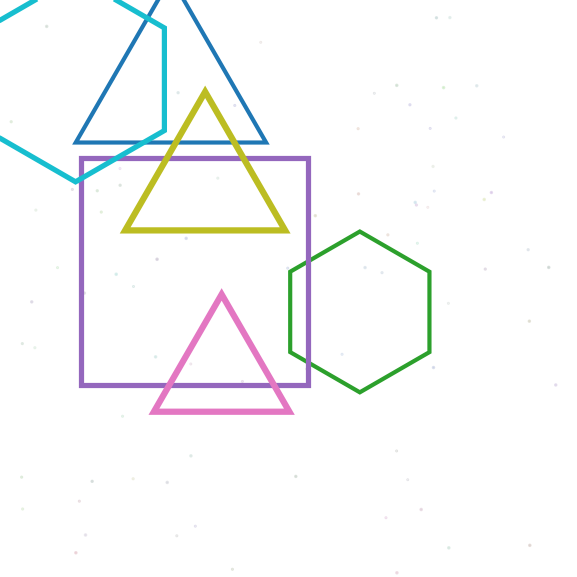[{"shape": "triangle", "thickness": 2, "radius": 0.95, "center": [0.296, 0.848]}, {"shape": "hexagon", "thickness": 2, "radius": 0.7, "center": [0.623, 0.459]}, {"shape": "square", "thickness": 2.5, "radius": 0.98, "center": [0.337, 0.529]}, {"shape": "triangle", "thickness": 3, "radius": 0.68, "center": [0.384, 0.354]}, {"shape": "triangle", "thickness": 3, "radius": 0.8, "center": [0.355, 0.68]}, {"shape": "hexagon", "thickness": 2.5, "radius": 0.89, "center": [0.131, 0.862]}]